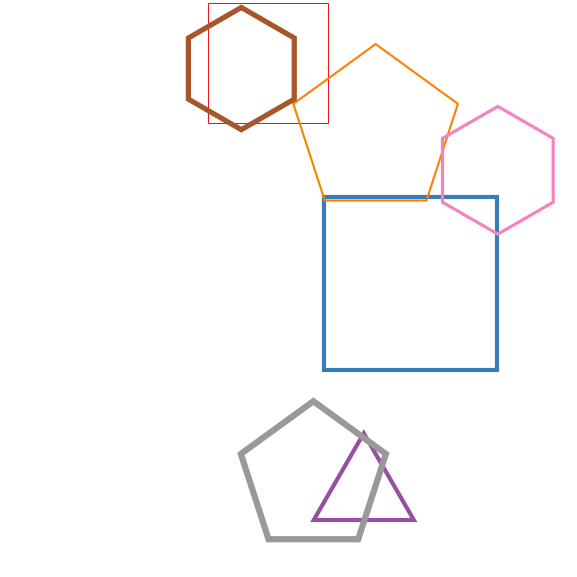[{"shape": "square", "thickness": 0.5, "radius": 0.52, "center": [0.464, 0.89]}, {"shape": "square", "thickness": 2, "radius": 0.75, "center": [0.71, 0.508]}, {"shape": "triangle", "thickness": 2, "radius": 0.5, "center": [0.63, 0.149]}, {"shape": "pentagon", "thickness": 1, "radius": 0.75, "center": [0.65, 0.773]}, {"shape": "hexagon", "thickness": 2.5, "radius": 0.53, "center": [0.418, 0.88]}, {"shape": "hexagon", "thickness": 1.5, "radius": 0.55, "center": [0.862, 0.704]}, {"shape": "pentagon", "thickness": 3, "radius": 0.66, "center": [0.543, 0.172]}]